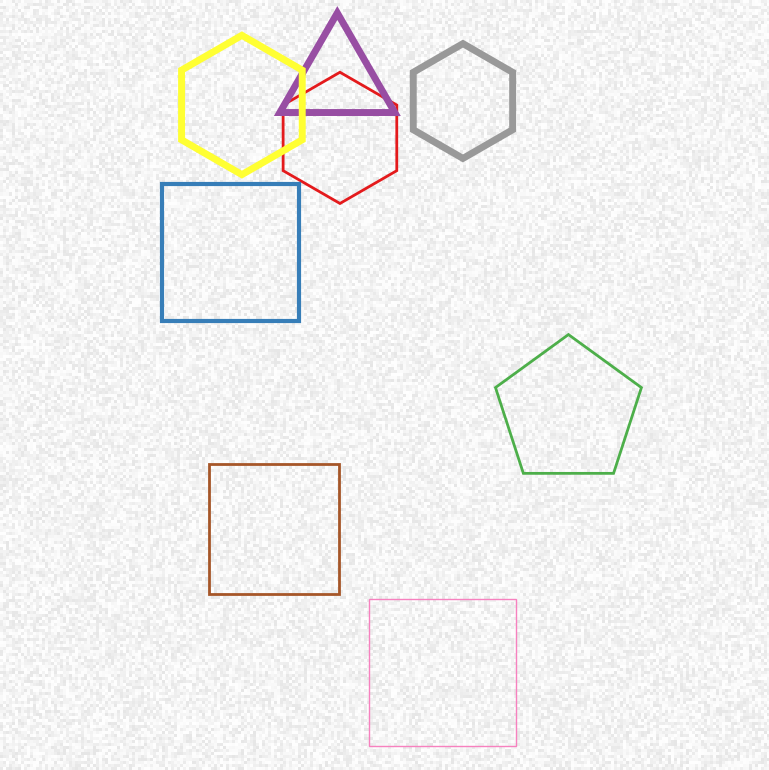[{"shape": "hexagon", "thickness": 1, "radius": 0.43, "center": [0.441, 0.821]}, {"shape": "square", "thickness": 1.5, "radius": 0.45, "center": [0.3, 0.672]}, {"shape": "pentagon", "thickness": 1, "radius": 0.5, "center": [0.738, 0.466]}, {"shape": "triangle", "thickness": 2.5, "radius": 0.43, "center": [0.438, 0.897]}, {"shape": "hexagon", "thickness": 2.5, "radius": 0.45, "center": [0.314, 0.864]}, {"shape": "square", "thickness": 1, "radius": 0.42, "center": [0.356, 0.313]}, {"shape": "square", "thickness": 0.5, "radius": 0.48, "center": [0.574, 0.127]}, {"shape": "hexagon", "thickness": 2.5, "radius": 0.37, "center": [0.601, 0.869]}]